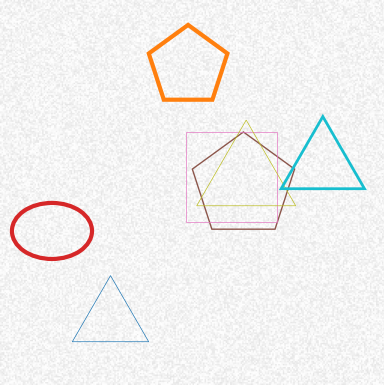[{"shape": "triangle", "thickness": 0.5, "radius": 0.57, "center": [0.287, 0.17]}, {"shape": "pentagon", "thickness": 3, "radius": 0.54, "center": [0.489, 0.828]}, {"shape": "oval", "thickness": 3, "radius": 0.52, "center": [0.135, 0.4]}, {"shape": "pentagon", "thickness": 1, "radius": 0.7, "center": [0.632, 0.518]}, {"shape": "square", "thickness": 0.5, "radius": 0.59, "center": [0.601, 0.54]}, {"shape": "triangle", "thickness": 0.5, "radius": 0.74, "center": [0.639, 0.54]}, {"shape": "triangle", "thickness": 2, "radius": 0.62, "center": [0.839, 0.572]}]